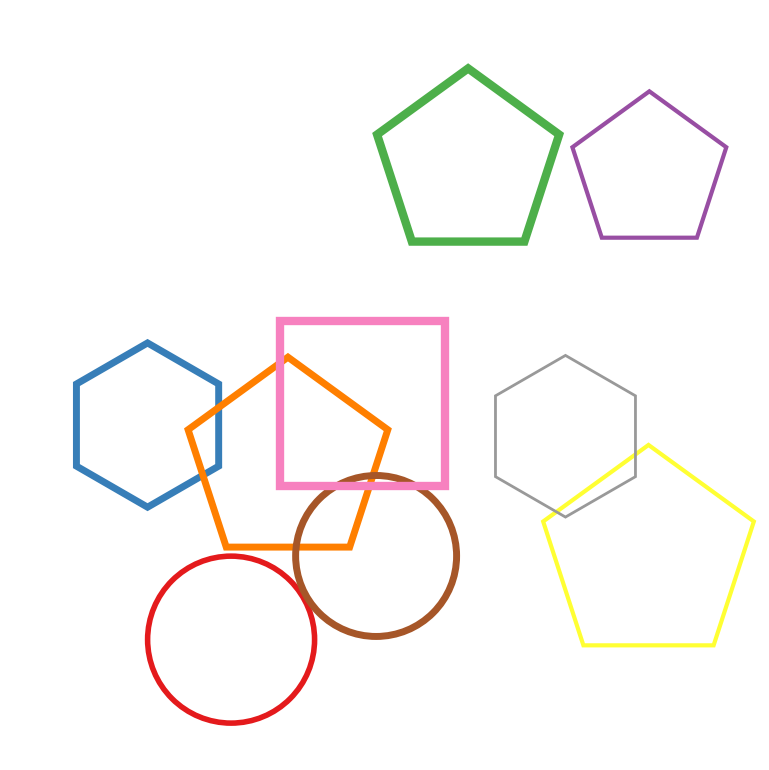[{"shape": "circle", "thickness": 2, "radius": 0.54, "center": [0.3, 0.169]}, {"shape": "hexagon", "thickness": 2.5, "radius": 0.53, "center": [0.192, 0.448]}, {"shape": "pentagon", "thickness": 3, "radius": 0.62, "center": [0.608, 0.787]}, {"shape": "pentagon", "thickness": 1.5, "radius": 0.53, "center": [0.843, 0.776]}, {"shape": "pentagon", "thickness": 2.5, "radius": 0.68, "center": [0.374, 0.4]}, {"shape": "pentagon", "thickness": 1.5, "radius": 0.72, "center": [0.842, 0.278]}, {"shape": "circle", "thickness": 2.5, "radius": 0.52, "center": [0.488, 0.278]}, {"shape": "square", "thickness": 3, "radius": 0.54, "center": [0.471, 0.476]}, {"shape": "hexagon", "thickness": 1, "radius": 0.52, "center": [0.734, 0.433]}]